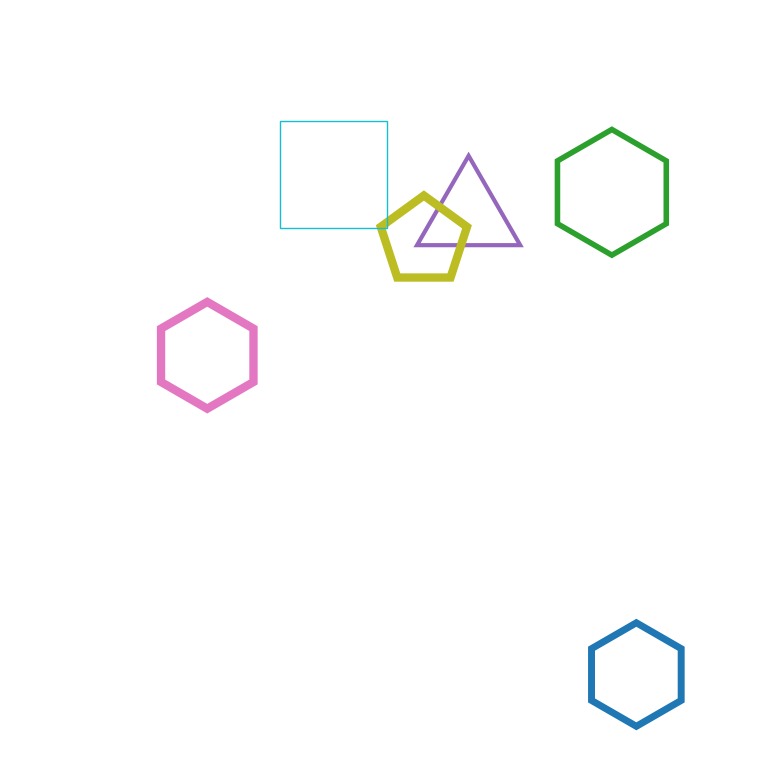[{"shape": "hexagon", "thickness": 2.5, "radius": 0.34, "center": [0.826, 0.124]}, {"shape": "hexagon", "thickness": 2, "radius": 0.41, "center": [0.795, 0.75]}, {"shape": "triangle", "thickness": 1.5, "radius": 0.39, "center": [0.609, 0.72]}, {"shape": "hexagon", "thickness": 3, "radius": 0.35, "center": [0.269, 0.539]}, {"shape": "pentagon", "thickness": 3, "radius": 0.29, "center": [0.551, 0.687]}, {"shape": "square", "thickness": 0.5, "radius": 0.35, "center": [0.433, 0.773]}]